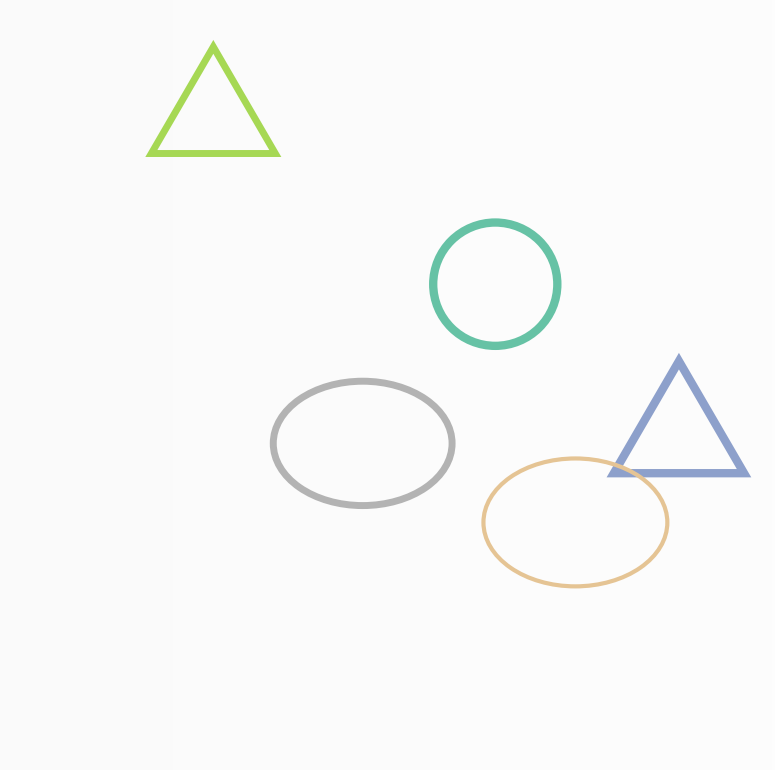[{"shape": "circle", "thickness": 3, "radius": 0.4, "center": [0.639, 0.631]}, {"shape": "triangle", "thickness": 3, "radius": 0.49, "center": [0.876, 0.434]}, {"shape": "triangle", "thickness": 2.5, "radius": 0.46, "center": [0.275, 0.847]}, {"shape": "oval", "thickness": 1.5, "radius": 0.59, "center": [0.742, 0.322]}, {"shape": "oval", "thickness": 2.5, "radius": 0.58, "center": [0.468, 0.424]}]